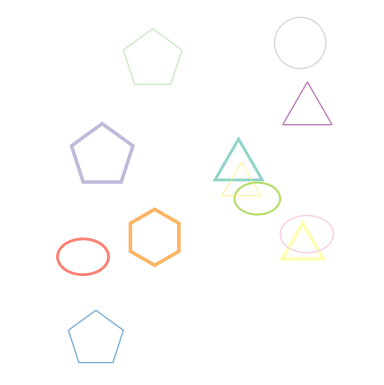[{"shape": "triangle", "thickness": 2, "radius": 0.35, "center": [0.62, 0.568]}, {"shape": "triangle", "thickness": 2.5, "radius": 0.31, "center": [0.786, 0.358]}, {"shape": "pentagon", "thickness": 2.5, "radius": 0.42, "center": [0.265, 0.595]}, {"shape": "oval", "thickness": 2, "radius": 0.33, "center": [0.216, 0.333]}, {"shape": "pentagon", "thickness": 1, "radius": 0.38, "center": [0.249, 0.119]}, {"shape": "hexagon", "thickness": 2.5, "radius": 0.36, "center": [0.402, 0.384]}, {"shape": "oval", "thickness": 1.5, "radius": 0.3, "center": [0.668, 0.484]}, {"shape": "oval", "thickness": 1, "radius": 0.35, "center": [0.797, 0.392]}, {"shape": "circle", "thickness": 1, "radius": 0.33, "center": [0.78, 0.888]}, {"shape": "triangle", "thickness": 1, "radius": 0.37, "center": [0.798, 0.713]}, {"shape": "pentagon", "thickness": 1, "radius": 0.4, "center": [0.397, 0.845]}, {"shape": "triangle", "thickness": 0.5, "radius": 0.29, "center": [0.627, 0.52]}]